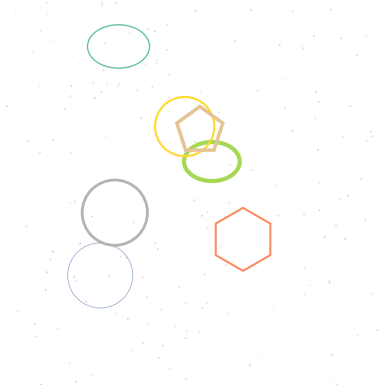[{"shape": "oval", "thickness": 1, "radius": 0.4, "center": [0.308, 0.879]}, {"shape": "hexagon", "thickness": 1.5, "radius": 0.41, "center": [0.631, 0.378]}, {"shape": "circle", "thickness": 0.5, "radius": 0.42, "center": [0.26, 0.285]}, {"shape": "oval", "thickness": 3, "radius": 0.36, "center": [0.55, 0.58]}, {"shape": "circle", "thickness": 1.5, "radius": 0.39, "center": [0.48, 0.671]}, {"shape": "pentagon", "thickness": 2.5, "radius": 0.31, "center": [0.519, 0.661]}, {"shape": "circle", "thickness": 2, "radius": 0.42, "center": [0.298, 0.448]}]